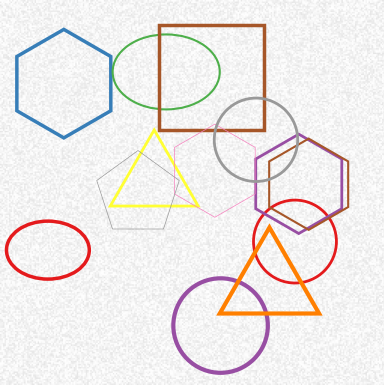[{"shape": "oval", "thickness": 2.5, "radius": 0.54, "center": [0.124, 0.35]}, {"shape": "circle", "thickness": 2, "radius": 0.54, "center": [0.766, 0.373]}, {"shape": "hexagon", "thickness": 2.5, "radius": 0.7, "center": [0.166, 0.783]}, {"shape": "oval", "thickness": 1.5, "radius": 0.7, "center": [0.432, 0.813]}, {"shape": "hexagon", "thickness": 2, "radius": 0.65, "center": [0.776, 0.522]}, {"shape": "circle", "thickness": 3, "radius": 0.61, "center": [0.573, 0.154]}, {"shape": "triangle", "thickness": 3, "radius": 0.74, "center": [0.7, 0.26]}, {"shape": "triangle", "thickness": 2, "radius": 0.66, "center": [0.401, 0.531]}, {"shape": "square", "thickness": 2.5, "radius": 0.68, "center": [0.55, 0.798]}, {"shape": "hexagon", "thickness": 1.5, "radius": 0.59, "center": [0.802, 0.521]}, {"shape": "hexagon", "thickness": 0.5, "radius": 0.6, "center": [0.558, 0.557]}, {"shape": "pentagon", "thickness": 0.5, "radius": 0.56, "center": [0.358, 0.496]}, {"shape": "circle", "thickness": 2, "radius": 0.54, "center": [0.665, 0.637]}]